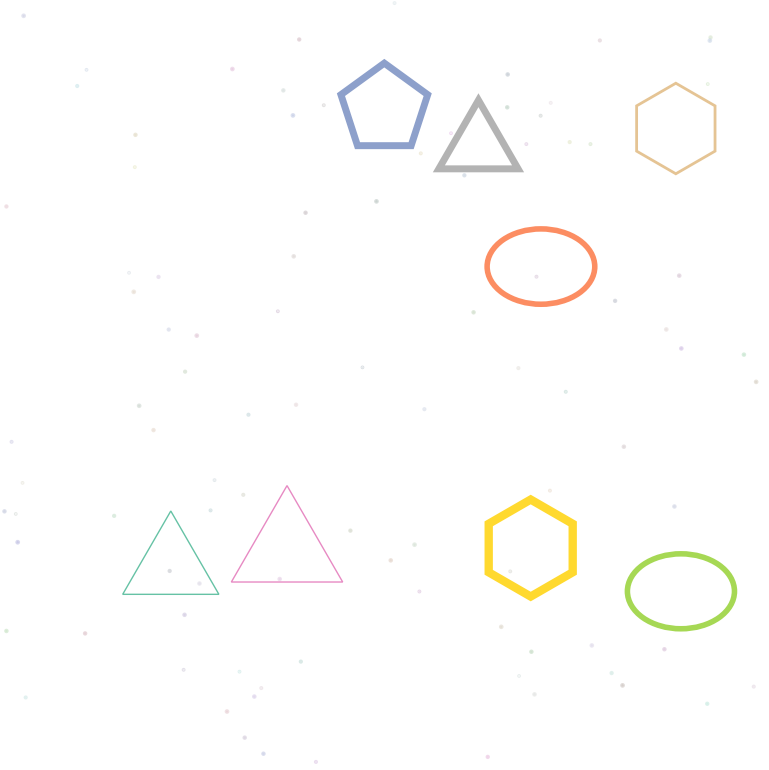[{"shape": "triangle", "thickness": 0.5, "radius": 0.36, "center": [0.222, 0.264]}, {"shape": "oval", "thickness": 2, "radius": 0.35, "center": [0.703, 0.654]}, {"shape": "pentagon", "thickness": 2.5, "radius": 0.3, "center": [0.499, 0.859]}, {"shape": "triangle", "thickness": 0.5, "radius": 0.42, "center": [0.373, 0.286]}, {"shape": "oval", "thickness": 2, "radius": 0.35, "center": [0.884, 0.232]}, {"shape": "hexagon", "thickness": 3, "radius": 0.31, "center": [0.689, 0.288]}, {"shape": "hexagon", "thickness": 1, "radius": 0.29, "center": [0.878, 0.833]}, {"shape": "triangle", "thickness": 2.5, "radius": 0.3, "center": [0.621, 0.81]}]